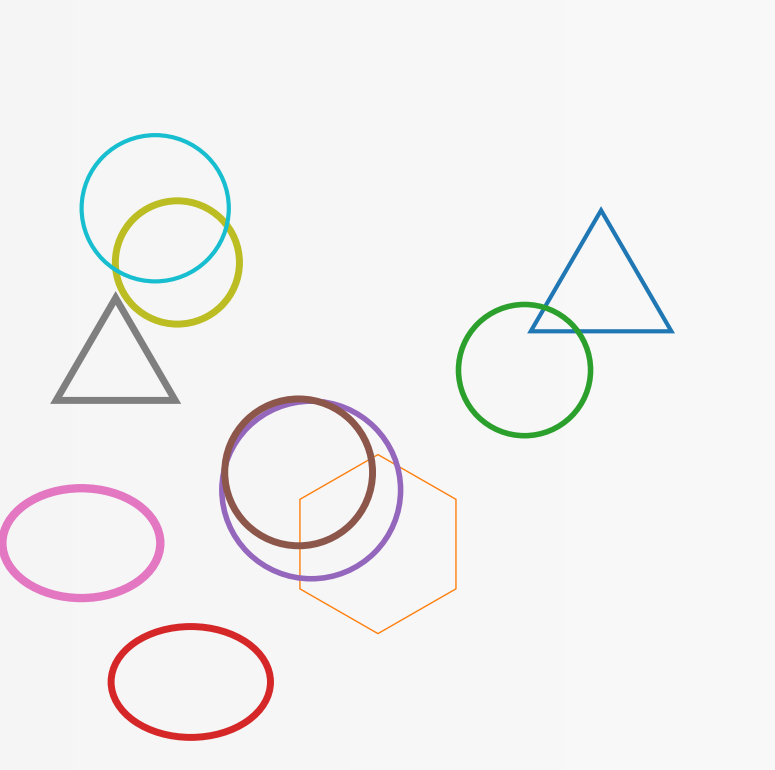[{"shape": "triangle", "thickness": 1.5, "radius": 0.52, "center": [0.776, 0.622]}, {"shape": "hexagon", "thickness": 0.5, "radius": 0.58, "center": [0.488, 0.293]}, {"shape": "circle", "thickness": 2, "radius": 0.43, "center": [0.677, 0.519]}, {"shape": "oval", "thickness": 2.5, "radius": 0.51, "center": [0.246, 0.114]}, {"shape": "circle", "thickness": 2, "radius": 0.58, "center": [0.402, 0.364]}, {"shape": "circle", "thickness": 2.5, "radius": 0.48, "center": [0.385, 0.387]}, {"shape": "oval", "thickness": 3, "radius": 0.51, "center": [0.105, 0.295]}, {"shape": "triangle", "thickness": 2.5, "radius": 0.44, "center": [0.149, 0.524]}, {"shape": "circle", "thickness": 2.5, "radius": 0.4, "center": [0.229, 0.659]}, {"shape": "circle", "thickness": 1.5, "radius": 0.47, "center": [0.2, 0.73]}]